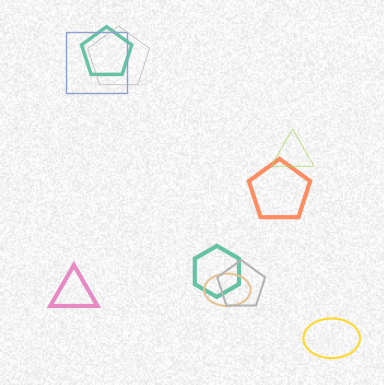[{"shape": "hexagon", "thickness": 3, "radius": 0.33, "center": [0.563, 0.295]}, {"shape": "pentagon", "thickness": 2.5, "radius": 0.34, "center": [0.277, 0.862]}, {"shape": "pentagon", "thickness": 3, "radius": 0.42, "center": [0.726, 0.504]}, {"shape": "square", "thickness": 1, "radius": 0.4, "center": [0.251, 0.837]}, {"shape": "triangle", "thickness": 3, "radius": 0.35, "center": [0.192, 0.241]}, {"shape": "triangle", "thickness": 0.5, "radius": 0.32, "center": [0.76, 0.6]}, {"shape": "oval", "thickness": 1.5, "radius": 0.37, "center": [0.862, 0.121]}, {"shape": "oval", "thickness": 1.5, "radius": 0.3, "center": [0.591, 0.247]}, {"shape": "pentagon", "thickness": 0.5, "radius": 0.42, "center": [0.308, 0.848]}, {"shape": "pentagon", "thickness": 1.5, "radius": 0.33, "center": [0.627, 0.259]}]